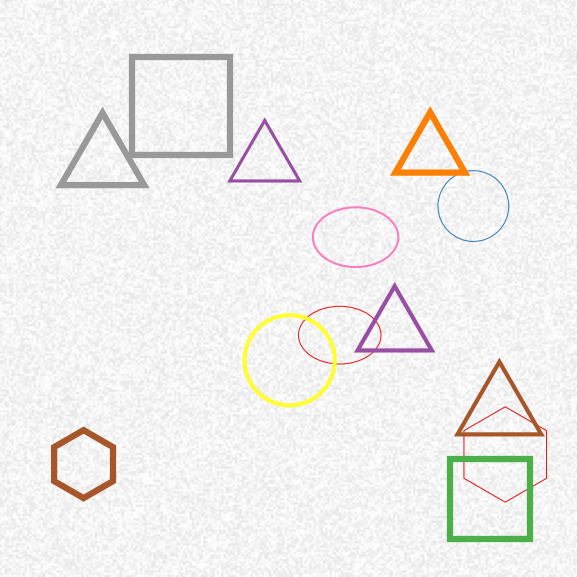[{"shape": "hexagon", "thickness": 0.5, "radius": 0.41, "center": [0.875, 0.212]}, {"shape": "oval", "thickness": 0.5, "radius": 0.36, "center": [0.588, 0.419]}, {"shape": "circle", "thickness": 0.5, "radius": 0.31, "center": [0.82, 0.642]}, {"shape": "square", "thickness": 3, "radius": 0.35, "center": [0.848, 0.135]}, {"shape": "triangle", "thickness": 1.5, "radius": 0.35, "center": [0.458, 0.721]}, {"shape": "triangle", "thickness": 2, "radius": 0.37, "center": [0.683, 0.429]}, {"shape": "triangle", "thickness": 3, "radius": 0.35, "center": [0.745, 0.735]}, {"shape": "circle", "thickness": 2, "radius": 0.39, "center": [0.502, 0.375]}, {"shape": "triangle", "thickness": 2, "radius": 0.42, "center": [0.865, 0.289]}, {"shape": "hexagon", "thickness": 3, "radius": 0.29, "center": [0.145, 0.195]}, {"shape": "oval", "thickness": 1, "radius": 0.37, "center": [0.616, 0.588]}, {"shape": "square", "thickness": 3, "radius": 0.43, "center": [0.314, 0.816]}, {"shape": "triangle", "thickness": 3, "radius": 0.42, "center": [0.178, 0.72]}]